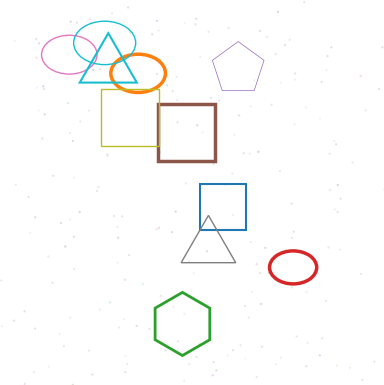[{"shape": "square", "thickness": 1.5, "radius": 0.3, "center": [0.58, 0.463]}, {"shape": "oval", "thickness": 2.5, "radius": 0.35, "center": [0.359, 0.81]}, {"shape": "hexagon", "thickness": 2, "radius": 0.41, "center": [0.474, 0.159]}, {"shape": "oval", "thickness": 2.5, "radius": 0.31, "center": [0.761, 0.305]}, {"shape": "pentagon", "thickness": 0.5, "radius": 0.35, "center": [0.619, 0.822]}, {"shape": "square", "thickness": 2.5, "radius": 0.37, "center": [0.484, 0.655]}, {"shape": "oval", "thickness": 1, "radius": 0.36, "center": [0.18, 0.858]}, {"shape": "triangle", "thickness": 1, "radius": 0.41, "center": [0.541, 0.359]}, {"shape": "square", "thickness": 1, "radius": 0.37, "center": [0.337, 0.694]}, {"shape": "oval", "thickness": 1, "radius": 0.4, "center": [0.272, 0.889]}, {"shape": "triangle", "thickness": 1.5, "radius": 0.43, "center": [0.281, 0.828]}]